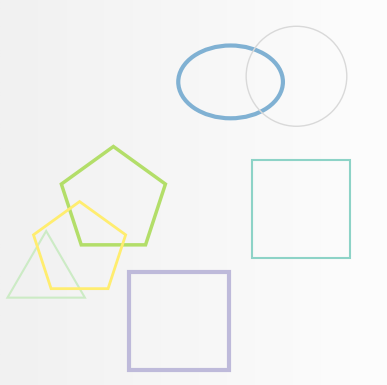[{"shape": "square", "thickness": 1.5, "radius": 0.63, "center": [0.778, 0.457]}, {"shape": "square", "thickness": 3, "radius": 0.64, "center": [0.462, 0.167]}, {"shape": "oval", "thickness": 3, "radius": 0.68, "center": [0.595, 0.787]}, {"shape": "pentagon", "thickness": 2.5, "radius": 0.71, "center": [0.293, 0.478]}, {"shape": "circle", "thickness": 1, "radius": 0.65, "center": [0.765, 0.802]}, {"shape": "triangle", "thickness": 1.5, "radius": 0.58, "center": [0.119, 0.285]}, {"shape": "pentagon", "thickness": 2, "radius": 0.63, "center": [0.205, 0.351]}]